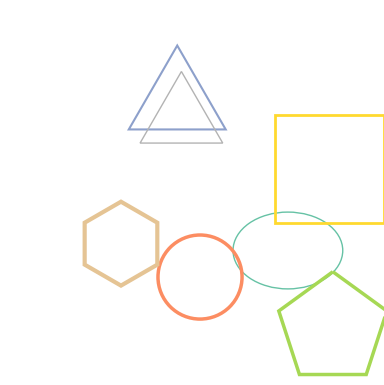[{"shape": "oval", "thickness": 1, "radius": 0.71, "center": [0.748, 0.349]}, {"shape": "circle", "thickness": 2.5, "radius": 0.55, "center": [0.52, 0.28]}, {"shape": "triangle", "thickness": 1.5, "radius": 0.73, "center": [0.46, 0.736]}, {"shape": "pentagon", "thickness": 2.5, "radius": 0.74, "center": [0.864, 0.147]}, {"shape": "square", "thickness": 2, "radius": 0.7, "center": [0.856, 0.561]}, {"shape": "hexagon", "thickness": 3, "radius": 0.54, "center": [0.314, 0.367]}, {"shape": "triangle", "thickness": 1, "radius": 0.62, "center": [0.471, 0.69]}]